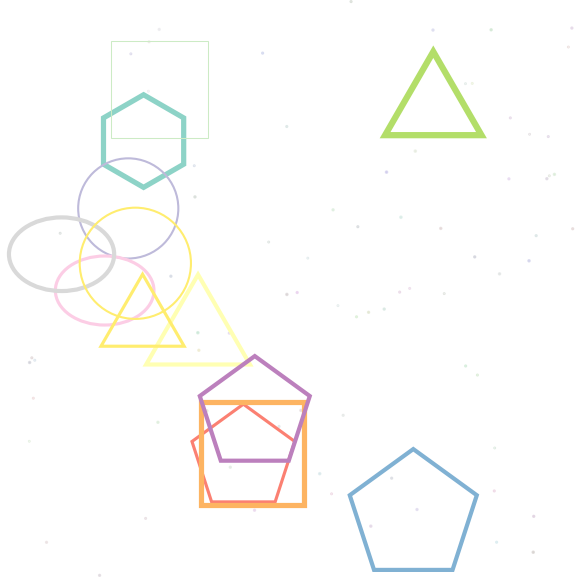[{"shape": "hexagon", "thickness": 2.5, "radius": 0.4, "center": [0.249, 0.755]}, {"shape": "triangle", "thickness": 2, "radius": 0.52, "center": [0.343, 0.42]}, {"shape": "circle", "thickness": 1, "radius": 0.43, "center": [0.222, 0.638]}, {"shape": "pentagon", "thickness": 1.5, "radius": 0.47, "center": [0.421, 0.206]}, {"shape": "pentagon", "thickness": 2, "radius": 0.58, "center": [0.716, 0.106]}, {"shape": "square", "thickness": 2.5, "radius": 0.45, "center": [0.438, 0.214]}, {"shape": "triangle", "thickness": 3, "radius": 0.48, "center": [0.75, 0.813]}, {"shape": "oval", "thickness": 1.5, "radius": 0.43, "center": [0.181, 0.496]}, {"shape": "oval", "thickness": 2, "radius": 0.46, "center": [0.107, 0.559]}, {"shape": "pentagon", "thickness": 2, "radius": 0.5, "center": [0.441, 0.282]}, {"shape": "square", "thickness": 0.5, "radius": 0.42, "center": [0.277, 0.844]}, {"shape": "triangle", "thickness": 1.5, "radius": 0.42, "center": [0.247, 0.441]}, {"shape": "circle", "thickness": 1, "radius": 0.48, "center": [0.234, 0.543]}]